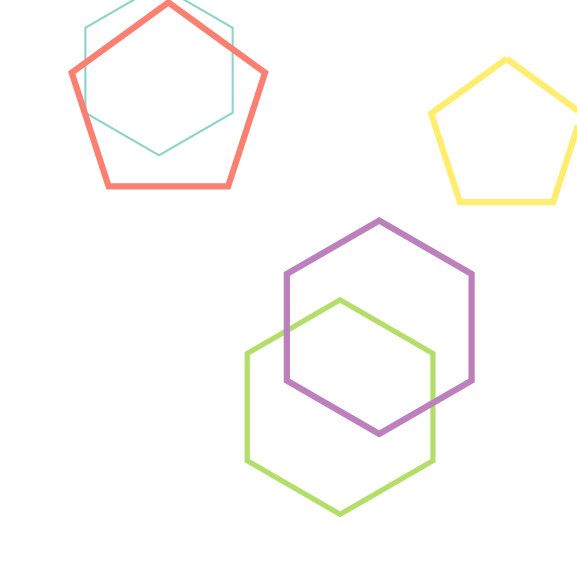[{"shape": "hexagon", "thickness": 1, "radius": 0.74, "center": [0.275, 0.877]}, {"shape": "pentagon", "thickness": 3, "radius": 0.88, "center": [0.292, 0.819]}, {"shape": "hexagon", "thickness": 2.5, "radius": 0.93, "center": [0.589, 0.294]}, {"shape": "hexagon", "thickness": 3, "radius": 0.92, "center": [0.657, 0.432]}, {"shape": "pentagon", "thickness": 3, "radius": 0.69, "center": [0.877, 0.76]}]